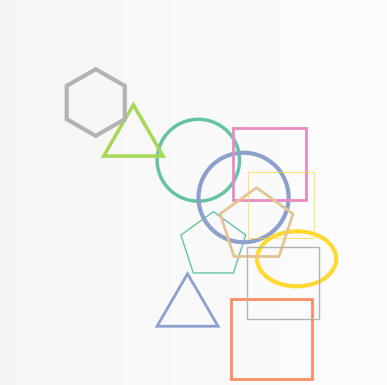[{"shape": "circle", "thickness": 2.5, "radius": 0.53, "center": [0.512, 0.584]}, {"shape": "pentagon", "thickness": 1, "radius": 0.44, "center": [0.551, 0.362]}, {"shape": "square", "thickness": 2, "radius": 0.52, "center": [0.7, 0.12]}, {"shape": "triangle", "thickness": 2, "radius": 0.45, "center": [0.484, 0.198]}, {"shape": "circle", "thickness": 3, "radius": 0.58, "center": [0.629, 0.487]}, {"shape": "square", "thickness": 2, "radius": 0.47, "center": [0.696, 0.574]}, {"shape": "triangle", "thickness": 2.5, "radius": 0.44, "center": [0.344, 0.639]}, {"shape": "oval", "thickness": 3, "radius": 0.51, "center": [0.766, 0.328]}, {"shape": "square", "thickness": 0.5, "radius": 0.43, "center": [0.725, 0.468]}, {"shape": "pentagon", "thickness": 2, "radius": 0.49, "center": [0.662, 0.414]}, {"shape": "hexagon", "thickness": 3, "radius": 0.43, "center": [0.247, 0.734]}, {"shape": "square", "thickness": 1, "radius": 0.47, "center": [0.73, 0.264]}]